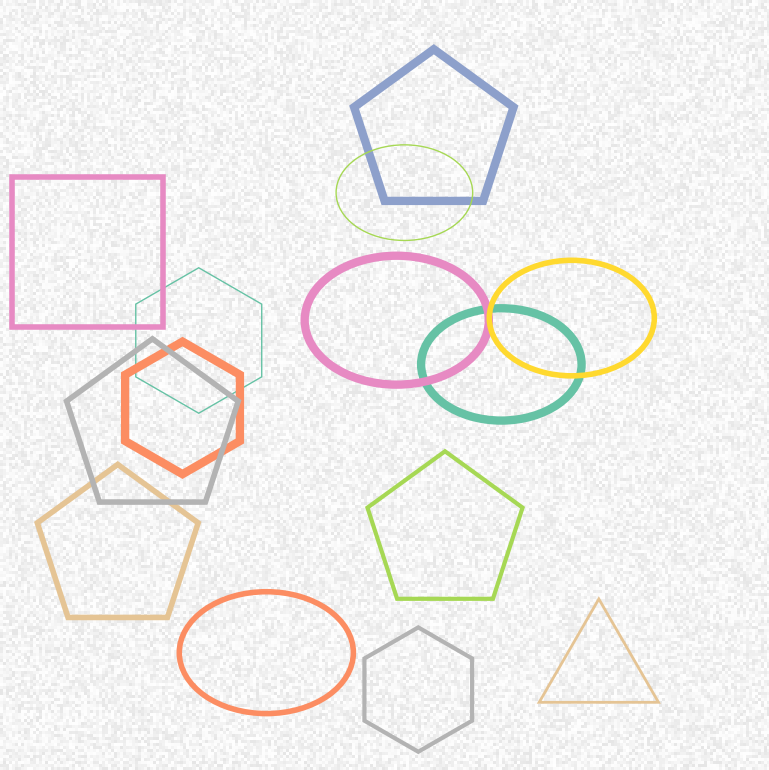[{"shape": "oval", "thickness": 3, "radius": 0.52, "center": [0.651, 0.527]}, {"shape": "hexagon", "thickness": 0.5, "radius": 0.47, "center": [0.258, 0.558]}, {"shape": "oval", "thickness": 2, "radius": 0.57, "center": [0.346, 0.152]}, {"shape": "hexagon", "thickness": 3, "radius": 0.43, "center": [0.237, 0.47]}, {"shape": "pentagon", "thickness": 3, "radius": 0.54, "center": [0.563, 0.827]}, {"shape": "oval", "thickness": 3, "radius": 0.6, "center": [0.515, 0.584]}, {"shape": "square", "thickness": 2, "radius": 0.49, "center": [0.114, 0.673]}, {"shape": "oval", "thickness": 0.5, "radius": 0.44, "center": [0.525, 0.75]}, {"shape": "pentagon", "thickness": 1.5, "radius": 0.53, "center": [0.578, 0.308]}, {"shape": "oval", "thickness": 2, "radius": 0.54, "center": [0.743, 0.587]}, {"shape": "triangle", "thickness": 1, "radius": 0.45, "center": [0.778, 0.133]}, {"shape": "pentagon", "thickness": 2, "radius": 0.55, "center": [0.153, 0.287]}, {"shape": "hexagon", "thickness": 1.5, "radius": 0.4, "center": [0.543, 0.104]}, {"shape": "pentagon", "thickness": 2, "radius": 0.59, "center": [0.198, 0.443]}]